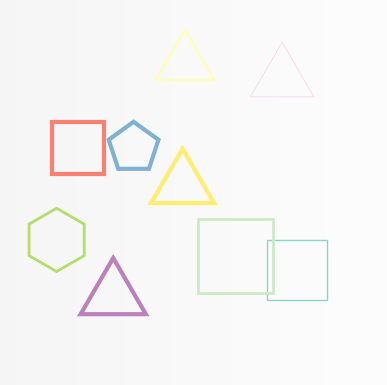[{"shape": "square", "thickness": 1, "radius": 0.39, "center": [0.767, 0.299]}, {"shape": "triangle", "thickness": 1.5, "radius": 0.43, "center": [0.478, 0.836]}, {"shape": "square", "thickness": 3, "radius": 0.34, "center": [0.201, 0.615]}, {"shape": "pentagon", "thickness": 3, "radius": 0.34, "center": [0.345, 0.616]}, {"shape": "hexagon", "thickness": 2, "radius": 0.41, "center": [0.146, 0.377]}, {"shape": "triangle", "thickness": 0.5, "radius": 0.47, "center": [0.728, 0.796]}, {"shape": "triangle", "thickness": 3, "radius": 0.49, "center": [0.292, 0.233]}, {"shape": "square", "thickness": 2, "radius": 0.48, "center": [0.607, 0.336]}, {"shape": "triangle", "thickness": 3, "radius": 0.47, "center": [0.471, 0.52]}]